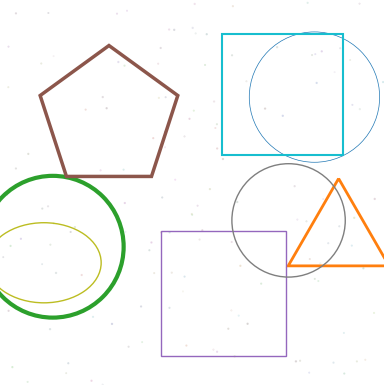[{"shape": "circle", "thickness": 0.5, "radius": 0.85, "center": [0.817, 0.748]}, {"shape": "triangle", "thickness": 2, "radius": 0.76, "center": [0.88, 0.385]}, {"shape": "circle", "thickness": 3, "radius": 0.92, "center": [0.137, 0.359]}, {"shape": "square", "thickness": 1, "radius": 0.82, "center": [0.58, 0.238]}, {"shape": "pentagon", "thickness": 2.5, "radius": 0.94, "center": [0.283, 0.694]}, {"shape": "circle", "thickness": 1, "radius": 0.74, "center": [0.75, 0.428]}, {"shape": "oval", "thickness": 1, "radius": 0.74, "center": [0.114, 0.317]}, {"shape": "square", "thickness": 1.5, "radius": 0.78, "center": [0.734, 0.755]}]